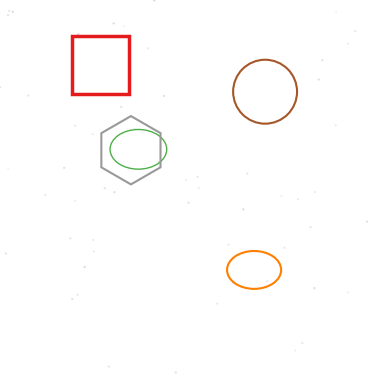[{"shape": "square", "thickness": 2.5, "radius": 0.37, "center": [0.26, 0.831]}, {"shape": "oval", "thickness": 1, "radius": 0.37, "center": [0.359, 0.612]}, {"shape": "oval", "thickness": 1.5, "radius": 0.35, "center": [0.66, 0.299]}, {"shape": "circle", "thickness": 1.5, "radius": 0.42, "center": [0.689, 0.762]}, {"shape": "hexagon", "thickness": 1.5, "radius": 0.44, "center": [0.34, 0.61]}]